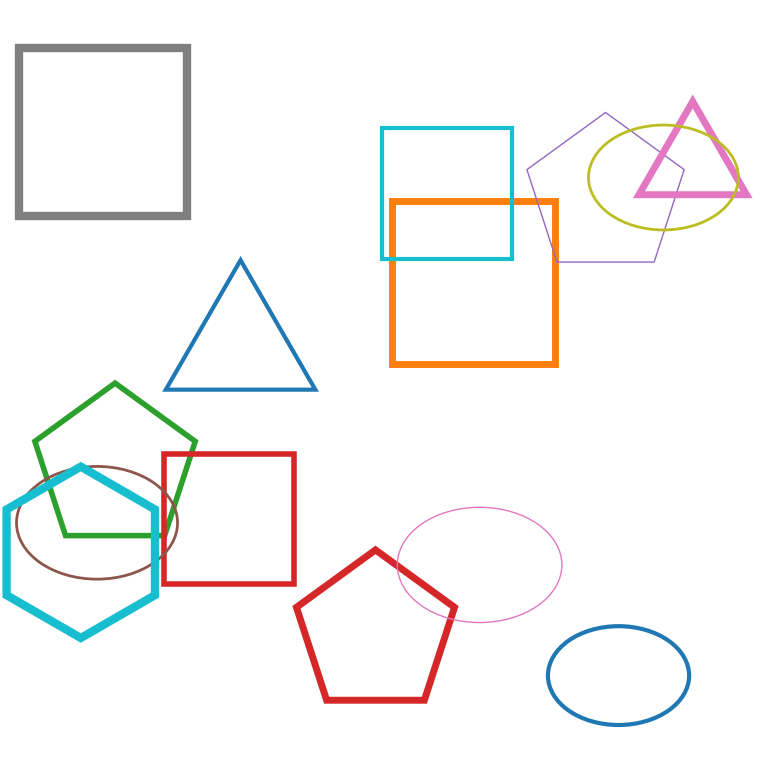[{"shape": "oval", "thickness": 1.5, "radius": 0.46, "center": [0.803, 0.123]}, {"shape": "triangle", "thickness": 1.5, "radius": 0.56, "center": [0.312, 0.55]}, {"shape": "square", "thickness": 2.5, "radius": 0.53, "center": [0.615, 0.633]}, {"shape": "pentagon", "thickness": 2, "radius": 0.55, "center": [0.149, 0.393]}, {"shape": "square", "thickness": 2, "radius": 0.42, "center": [0.297, 0.326]}, {"shape": "pentagon", "thickness": 2.5, "radius": 0.54, "center": [0.488, 0.178]}, {"shape": "pentagon", "thickness": 0.5, "radius": 0.54, "center": [0.786, 0.747]}, {"shape": "oval", "thickness": 1, "radius": 0.52, "center": [0.126, 0.321]}, {"shape": "oval", "thickness": 0.5, "radius": 0.53, "center": [0.623, 0.266]}, {"shape": "triangle", "thickness": 2.5, "radius": 0.4, "center": [0.9, 0.787]}, {"shape": "square", "thickness": 3, "radius": 0.55, "center": [0.134, 0.829]}, {"shape": "oval", "thickness": 1, "radius": 0.49, "center": [0.862, 0.769]}, {"shape": "square", "thickness": 1.5, "radius": 0.42, "center": [0.58, 0.749]}, {"shape": "hexagon", "thickness": 3, "radius": 0.56, "center": [0.105, 0.283]}]